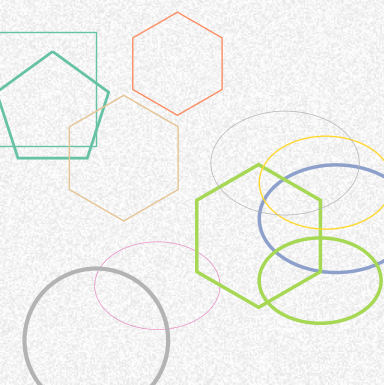[{"shape": "square", "thickness": 1, "radius": 0.74, "center": [0.102, 0.769]}, {"shape": "pentagon", "thickness": 2, "radius": 0.77, "center": [0.137, 0.713]}, {"shape": "hexagon", "thickness": 1, "radius": 0.67, "center": [0.461, 0.835]}, {"shape": "oval", "thickness": 2.5, "radius": 1.0, "center": [0.873, 0.432]}, {"shape": "oval", "thickness": 0.5, "radius": 0.81, "center": [0.409, 0.258]}, {"shape": "oval", "thickness": 2.5, "radius": 0.79, "center": [0.832, 0.271]}, {"shape": "hexagon", "thickness": 2.5, "radius": 0.93, "center": [0.672, 0.387]}, {"shape": "oval", "thickness": 1, "radius": 0.86, "center": [0.846, 0.526]}, {"shape": "hexagon", "thickness": 1, "radius": 0.82, "center": [0.321, 0.589]}, {"shape": "oval", "thickness": 0.5, "radius": 0.96, "center": [0.74, 0.576]}, {"shape": "circle", "thickness": 3, "radius": 0.93, "center": [0.25, 0.116]}]